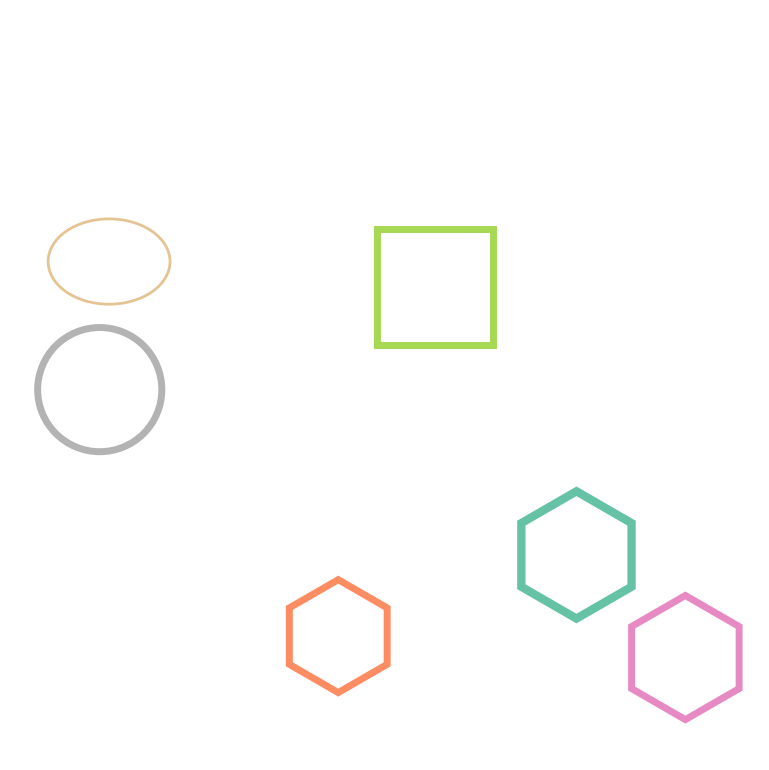[{"shape": "hexagon", "thickness": 3, "radius": 0.41, "center": [0.749, 0.279]}, {"shape": "hexagon", "thickness": 2.5, "radius": 0.37, "center": [0.439, 0.174]}, {"shape": "hexagon", "thickness": 2.5, "radius": 0.4, "center": [0.89, 0.146]}, {"shape": "square", "thickness": 2.5, "radius": 0.38, "center": [0.565, 0.628]}, {"shape": "oval", "thickness": 1, "radius": 0.4, "center": [0.142, 0.66]}, {"shape": "circle", "thickness": 2.5, "radius": 0.4, "center": [0.13, 0.494]}]